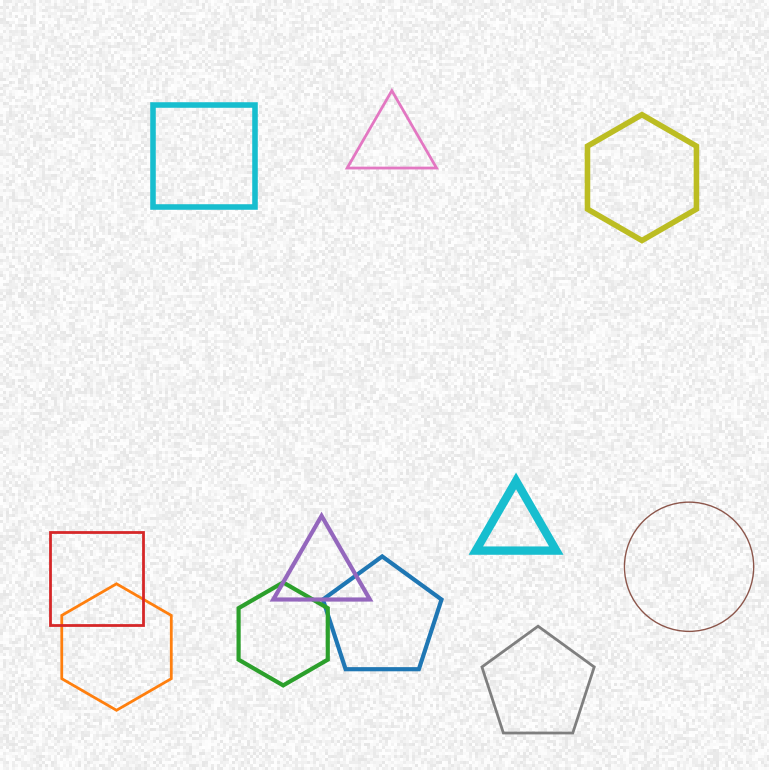[{"shape": "pentagon", "thickness": 1.5, "radius": 0.4, "center": [0.496, 0.196]}, {"shape": "hexagon", "thickness": 1, "radius": 0.41, "center": [0.151, 0.16]}, {"shape": "hexagon", "thickness": 1.5, "radius": 0.33, "center": [0.368, 0.177]}, {"shape": "square", "thickness": 1, "radius": 0.3, "center": [0.125, 0.249]}, {"shape": "triangle", "thickness": 1.5, "radius": 0.36, "center": [0.418, 0.258]}, {"shape": "circle", "thickness": 0.5, "radius": 0.42, "center": [0.895, 0.264]}, {"shape": "triangle", "thickness": 1, "radius": 0.34, "center": [0.509, 0.815]}, {"shape": "pentagon", "thickness": 1, "radius": 0.38, "center": [0.699, 0.11]}, {"shape": "hexagon", "thickness": 2, "radius": 0.41, "center": [0.834, 0.769]}, {"shape": "triangle", "thickness": 3, "radius": 0.3, "center": [0.67, 0.315]}, {"shape": "square", "thickness": 2, "radius": 0.33, "center": [0.265, 0.797]}]